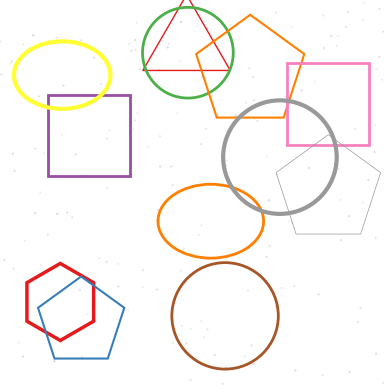[{"shape": "triangle", "thickness": 1, "radius": 0.66, "center": [0.485, 0.883]}, {"shape": "hexagon", "thickness": 2.5, "radius": 0.5, "center": [0.157, 0.216]}, {"shape": "pentagon", "thickness": 1.5, "radius": 0.59, "center": [0.211, 0.164]}, {"shape": "circle", "thickness": 2, "radius": 0.59, "center": [0.488, 0.863]}, {"shape": "square", "thickness": 2, "radius": 0.53, "center": [0.232, 0.648]}, {"shape": "pentagon", "thickness": 1.5, "radius": 0.74, "center": [0.65, 0.814]}, {"shape": "oval", "thickness": 2, "radius": 0.69, "center": [0.547, 0.425]}, {"shape": "oval", "thickness": 3, "radius": 0.63, "center": [0.162, 0.805]}, {"shape": "circle", "thickness": 2, "radius": 0.69, "center": [0.585, 0.18]}, {"shape": "square", "thickness": 2, "radius": 0.53, "center": [0.852, 0.729]}, {"shape": "pentagon", "thickness": 0.5, "radius": 0.71, "center": [0.853, 0.508]}, {"shape": "circle", "thickness": 3, "radius": 0.74, "center": [0.727, 0.592]}]